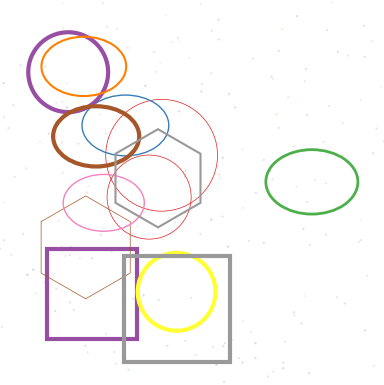[{"shape": "circle", "thickness": 0.5, "radius": 0.73, "center": [0.42, 0.597]}, {"shape": "circle", "thickness": 0.5, "radius": 0.55, "center": [0.387, 0.488]}, {"shape": "oval", "thickness": 1, "radius": 0.56, "center": [0.326, 0.674]}, {"shape": "oval", "thickness": 2, "radius": 0.6, "center": [0.81, 0.528]}, {"shape": "square", "thickness": 3, "radius": 0.58, "center": [0.239, 0.237]}, {"shape": "circle", "thickness": 3, "radius": 0.52, "center": [0.177, 0.813]}, {"shape": "oval", "thickness": 1.5, "radius": 0.55, "center": [0.218, 0.828]}, {"shape": "circle", "thickness": 3, "radius": 0.51, "center": [0.459, 0.242]}, {"shape": "oval", "thickness": 3, "radius": 0.56, "center": [0.25, 0.646]}, {"shape": "hexagon", "thickness": 0.5, "radius": 0.67, "center": [0.223, 0.358]}, {"shape": "oval", "thickness": 1, "radius": 0.53, "center": [0.269, 0.473]}, {"shape": "hexagon", "thickness": 1.5, "radius": 0.64, "center": [0.41, 0.537]}, {"shape": "square", "thickness": 3, "radius": 0.69, "center": [0.459, 0.197]}]